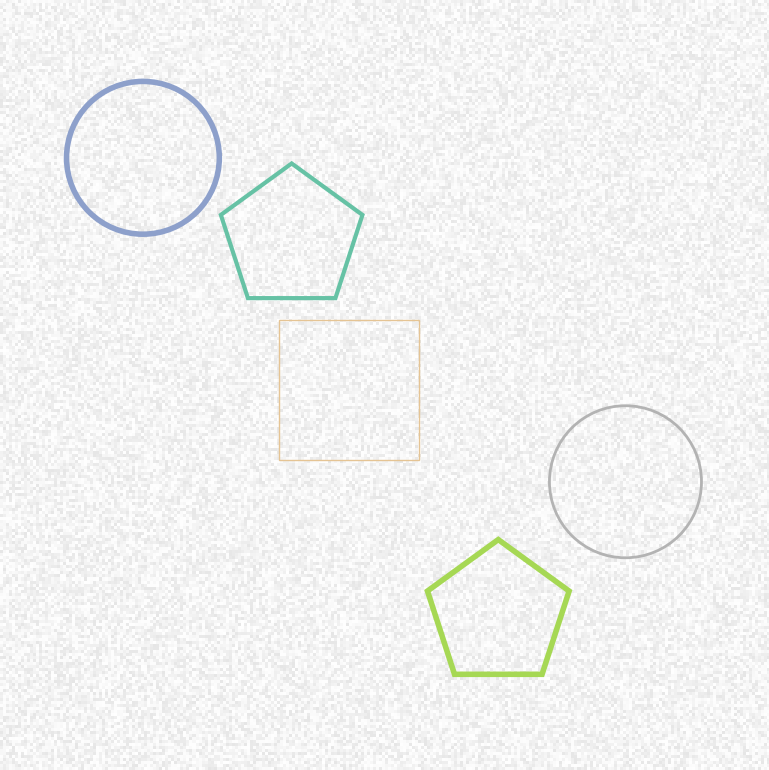[{"shape": "pentagon", "thickness": 1.5, "radius": 0.48, "center": [0.379, 0.691]}, {"shape": "circle", "thickness": 2, "radius": 0.5, "center": [0.186, 0.795]}, {"shape": "pentagon", "thickness": 2, "radius": 0.48, "center": [0.647, 0.203]}, {"shape": "square", "thickness": 0.5, "radius": 0.45, "center": [0.454, 0.493]}, {"shape": "circle", "thickness": 1, "radius": 0.49, "center": [0.812, 0.374]}]